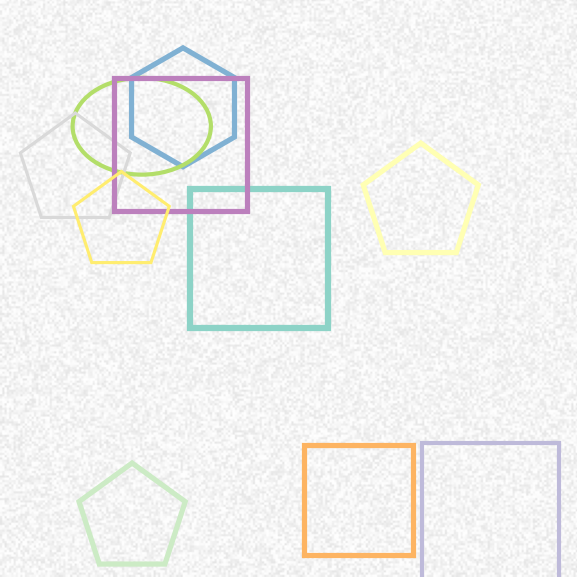[{"shape": "square", "thickness": 3, "radius": 0.6, "center": [0.449, 0.551]}, {"shape": "pentagon", "thickness": 2.5, "radius": 0.52, "center": [0.729, 0.647]}, {"shape": "square", "thickness": 2, "radius": 0.59, "center": [0.849, 0.113]}, {"shape": "hexagon", "thickness": 2.5, "radius": 0.51, "center": [0.317, 0.813]}, {"shape": "square", "thickness": 2.5, "radius": 0.47, "center": [0.621, 0.133]}, {"shape": "oval", "thickness": 2, "radius": 0.6, "center": [0.245, 0.781]}, {"shape": "pentagon", "thickness": 1.5, "radius": 0.5, "center": [0.13, 0.703]}, {"shape": "square", "thickness": 2.5, "radius": 0.58, "center": [0.312, 0.748]}, {"shape": "pentagon", "thickness": 2.5, "radius": 0.48, "center": [0.229, 0.101]}, {"shape": "pentagon", "thickness": 1.5, "radius": 0.44, "center": [0.21, 0.615]}]